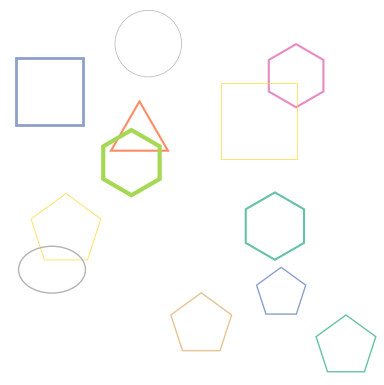[{"shape": "hexagon", "thickness": 1.5, "radius": 0.44, "center": [0.714, 0.413]}, {"shape": "pentagon", "thickness": 1, "radius": 0.41, "center": [0.899, 0.1]}, {"shape": "triangle", "thickness": 1.5, "radius": 0.43, "center": [0.362, 0.651]}, {"shape": "square", "thickness": 2, "radius": 0.43, "center": [0.128, 0.761]}, {"shape": "pentagon", "thickness": 1, "radius": 0.34, "center": [0.73, 0.239]}, {"shape": "hexagon", "thickness": 1.5, "radius": 0.41, "center": [0.769, 0.803]}, {"shape": "hexagon", "thickness": 3, "radius": 0.42, "center": [0.341, 0.578]}, {"shape": "pentagon", "thickness": 0.5, "radius": 0.48, "center": [0.171, 0.402]}, {"shape": "square", "thickness": 0.5, "radius": 0.49, "center": [0.672, 0.685]}, {"shape": "pentagon", "thickness": 1, "radius": 0.41, "center": [0.523, 0.156]}, {"shape": "oval", "thickness": 1, "radius": 0.43, "center": [0.135, 0.3]}, {"shape": "circle", "thickness": 0.5, "radius": 0.43, "center": [0.385, 0.887]}]